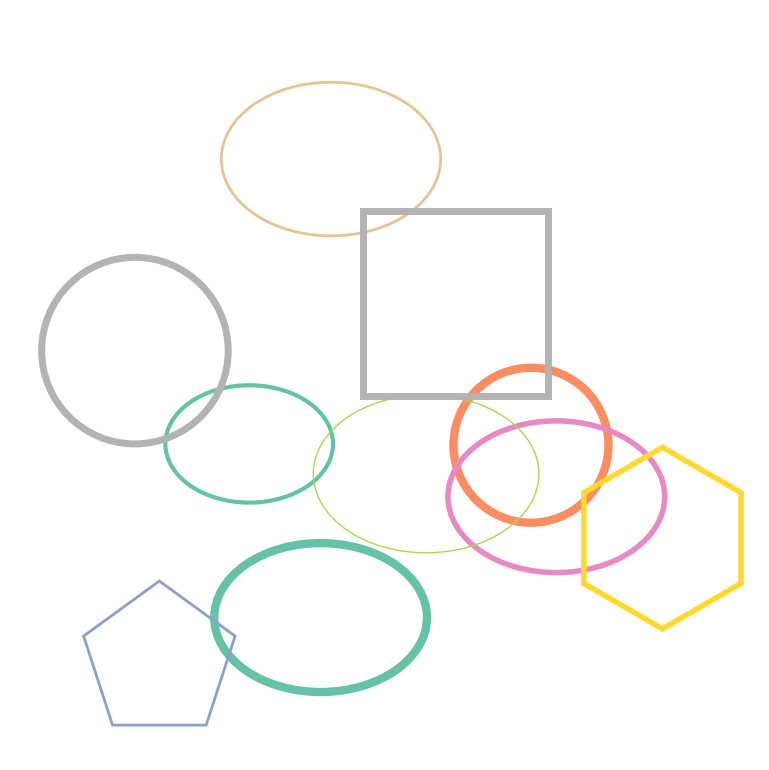[{"shape": "oval", "thickness": 3, "radius": 0.69, "center": [0.416, 0.198]}, {"shape": "oval", "thickness": 1.5, "radius": 0.54, "center": [0.324, 0.423]}, {"shape": "circle", "thickness": 3, "radius": 0.5, "center": [0.69, 0.422]}, {"shape": "pentagon", "thickness": 1, "radius": 0.52, "center": [0.207, 0.142]}, {"shape": "oval", "thickness": 2, "radius": 0.7, "center": [0.722, 0.355]}, {"shape": "oval", "thickness": 0.5, "radius": 0.73, "center": [0.553, 0.385]}, {"shape": "hexagon", "thickness": 2, "radius": 0.59, "center": [0.86, 0.301]}, {"shape": "oval", "thickness": 1, "radius": 0.71, "center": [0.43, 0.793]}, {"shape": "square", "thickness": 2.5, "radius": 0.6, "center": [0.592, 0.606]}, {"shape": "circle", "thickness": 2.5, "radius": 0.61, "center": [0.175, 0.545]}]